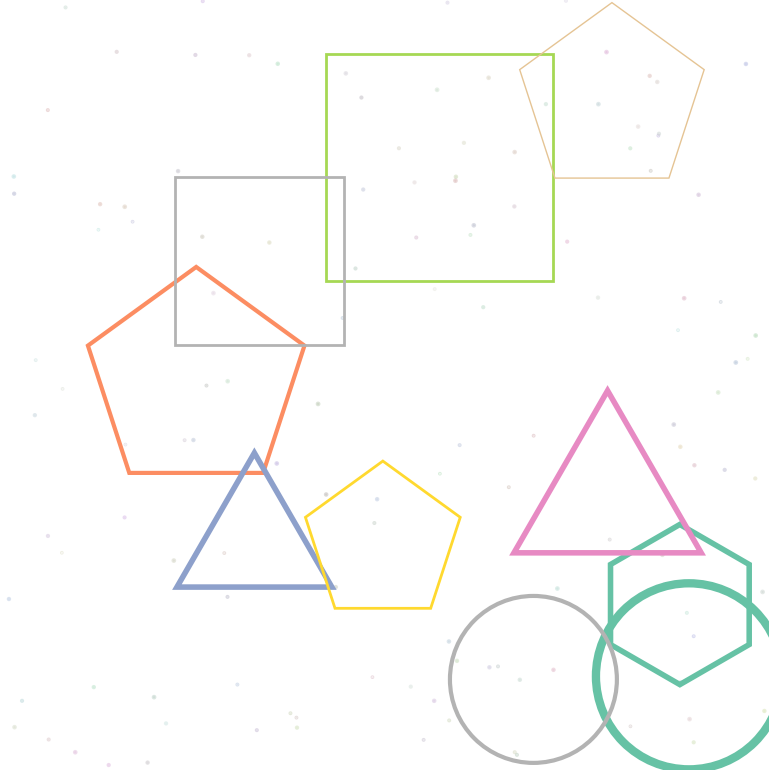[{"shape": "circle", "thickness": 3, "radius": 0.6, "center": [0.895, 0.122]}, {"shape": "hexagon", "thickness": 2, "radius": 0.52, "center": [0.883, 0.215]}, {"shape": "pentagon", "thickness": 1.5, "radius": 0.74, "center": [0.255, 0.505]}, {"shape": "triangle", "thickness": 2, "radius": 0.58, "center": [0.33, 0.296]}, {"shape": "triangle", "thickness": 2, "radius": 0.7, "center": [0.789, 0.352]}, {"shape": "square", "thickness": 1, "radius": 0.74, "center": [0.571, 0.783]}, {"shape": "pentagon", "thickness": 1, "radius": 0.53, "center": [0.497, 0.296]}, {"shape": "pentagon", "thickness": 0.5, "radius": 0.63, "center": [0.795, 0.871]}, {"shape": "circle", "thickness": 1.5, "radius": 0.54, "center": [0.693, 0.118]}, {"shape": "square", "thickness": 1, "radius": 0.55, "center": [0.337, 0.661]}]